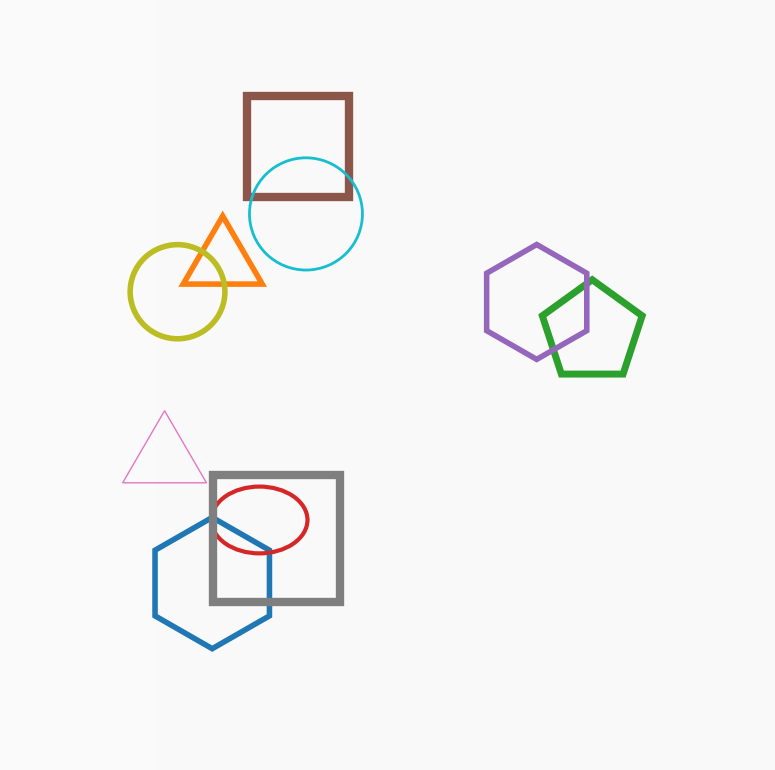[{"shape": "hexagon", "thickness": 2, "radius": 0.43, "center": [0.274, 0.243]}, {"shape": "triangle", "thickness": 2, "radius": 0.29, "center": [0.287, 0.661]}, {"shape": "pentagon", "thickness": 2.5, "radius": 0.34, "center": [0.764, 0.569]}, {"shape": "oval", "thickness": 1.5, "radius": 0.31, "center": [0.335, 0.325]}, {"shape": "hexagon", "thickness": 2, "radius": 0.37, "center": [0.693, 0.608]}, {"shape": "square", "thickness": 3, "radius": 0.33, "center": [0.384, 0.809]}, {"shape": "triangle", "thickness": 0.5, "radius": 0.31, "center": [0.212, 0.404]}, {"shape": "square", "thickness": 3, "radius": 0.41, "center": [0.357, 0.301]}, {"shape": "circle", "thickness": 2, "radius": 0.31, "center": [0.229, 0.621]}, {"shape": "circle", "thickness": 1, "radius": 0.36, "center": [0.395, 0.722]}]